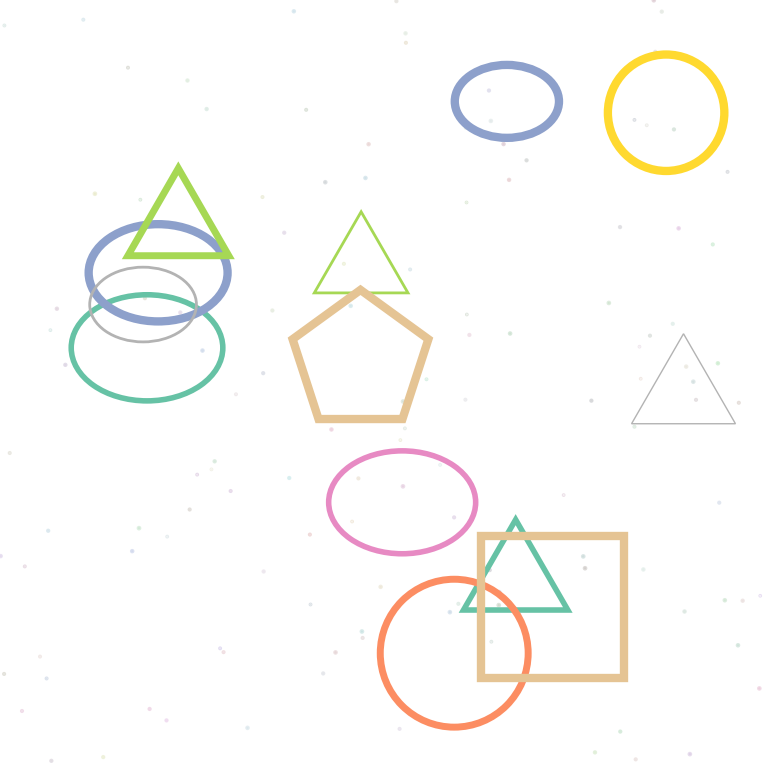[{"shape": "oval", "thickness": 2, "radius": 0.49, "center": [0.191, 0.548]}, {"shape": "triangle", "thickness": 2, "radius": 0.39, "center": [0.67, 0.247]}, {"shape": "circle", "thickness": 2.5, "radius": 0.48, "center": [0.59, 0.152]}, {"shape": "oval", "thickness": 3, "radius": 0.45, "center": [0.205, 0.646]}, {"shape": "oval", "thickness": 3, "radius": 0.34, "center": [0.658, 0.868]}, {"shape": "oval", "thickness": 2, "radius": 0.48, "center": [0.522, 0.348]}, {"shape": "triangle", "thickness": 1, "radius": 0.35, "center": [0.469, 0.655]}, {"shape": "triangle", "thickness": 2.5, "radius": 0.38, "center": [0.232, 0.706]}, {"shape": "circle", "thickness": 3, "radius": 0.38, "center": [0.865, 0.854]}, {"shape": "square", "thickness": 3, "radius": 0.46, "center": [0.718, 0.212]}, {"shape": "pentagon", "thickness": 3, "radius": 0.46, "center": [0.468, 0.531]}, {"shape": "triangle", "thickness": 0.5, "radius": 0.39, "center": [0.888, 0.489]}, {"shape": "oval", "thickness": 1, "radius": 0.35, "center": [0.186, 0.604]}]